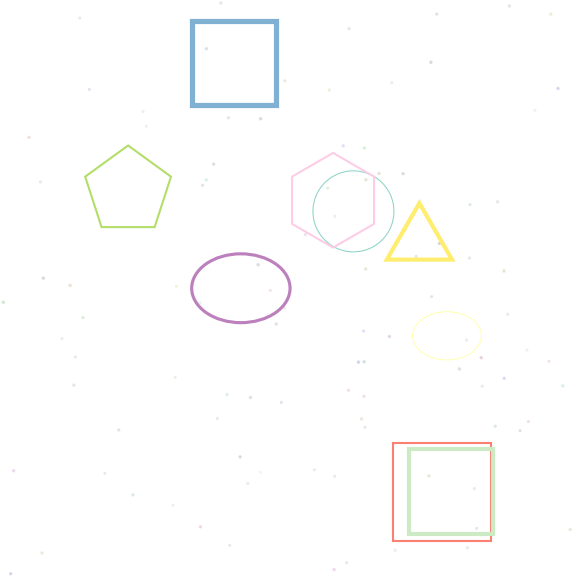[{"shape": "circle", "thickness": 0.5, "radius": 0.35, "center": [0.612, 0.633]}, {"shape": "oval", "thickness": 0.5, "radius": 0.3, "center": [0.774, 0.418]}, {"shape": "square", "thickness": 1, "radius": 0.42, "center": [0.766, 0.147]}, {"shape": "square", "thickness": 2.5, "radius": 0.36, "center": [0.405, 0.89]}, {"shape": "pentagon", "thickness": 1, "radius": 0.39, "center": [0.222, 0.669]}, {"shape": "hexagon", "thickness": 1, "radius": 0.41, "center": [0.577, 0.652]}, {"shape": "oval", "thickness": 1.5, "radius": 0.43, "center": [0.417, 0.5]}, {"shape": "square", "thickness": 2, "radius": 0.37, "center": [0.781, 0.148]}, {"shape": "triangle", "thickness": 2, "radius": 0.33, "center": [0.726, 0.582]}]